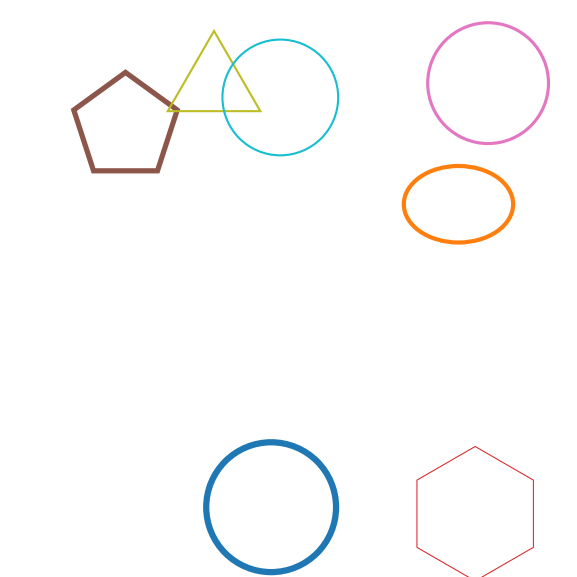[{"shape": "circle", "thickness": 3, "radius": 0.56, "center": [0.47, 0.121]}, {"shape": "oval", "thickness": 2, "radius": 0.47, "center": [0.794, 0.645]}, {"shape": "hexagon", "thickness": 0.5, "radius": 0.58, "center": [0.823, 0.11]}, {"shape": "pentagon", "thickness": 2.5, "radius": 0.47, "center": [0.217, 0.78]}, {"shape": "circle", "thickness": 1.5, "radius": 0.52, "center": [0.845, 0.855]}, {"shape": "triangle", "thickness": 1, "radius": 0.46, "center": [0.371, 0.853]}, {"shape": "circle", "thickness": 1, "radius": 0.5, "center": [0.485, 0.83]}]